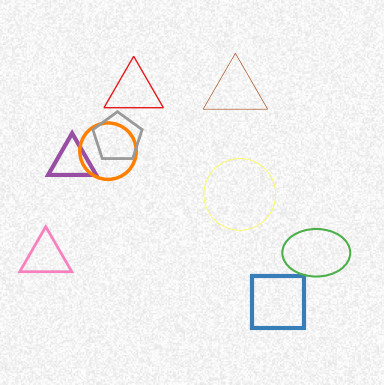[{"shape": "triangle", "thickness": 1, "radius": 0.45, "center": [0.347, 0.765]}, {"shape": "square", "thickness": 3, "radius": 0.34, "center": [0.722, 0.216]}, {"shape": "oval", "thickness": 1.5, "radius": 0.44, "center": [0.822, 0.343]}, {"shape": "triangle", "thickness": 3, "radius": 0.36, "center": [0.187, 0.582]}, {"shape": "circle", "thickness": 2.5, "radius": 0.37, "center": [0.281, 0.607]}, {"shape": "circle", "thickness": 0.5, "radius": 0.47, "center": [0.623, 0.495]}, {"shape": "triangle", "thickness": 0.5, "radius": 0.48, "center": [0.611, 0.765]}, {"shape": "triangle", "thickness": 2, "radius": 0.39, "center": [0.119, 0.333]}, {"shape": "pentagon", "thickness": 2, "radius": 0.34, "center": [0.305, 0.643]}]